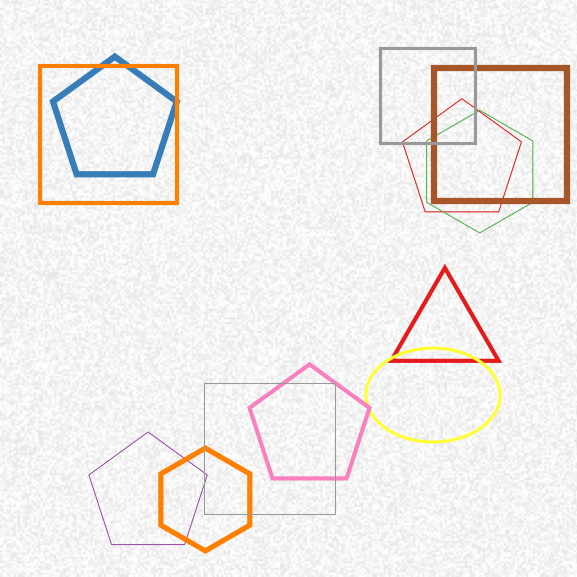[{"shape": "triangle", "thickness": 2, "radius": 0.54, "center": [0.77, 0.428]}, {"shape": "pentagon", "thickness": 0.5, "radius": 0.54, "center": [0.8, 0.72]}, {"shape": "pentagon", "thickness": 3, "radius": 0.56, "center": [0.199, 0.789]}, {"shape": "hexagon", "thickness": 0.5, "radius": 0.53, "center": [0.831, 0.702]}, {"shape": "pentagon", "thickness": 0.5, "radius": 0.54, "center": [0.256, 0.143]}, {"shape": "square", "thickness": 2, "radius": 0.59, "center": [0.188, 0.766]}, {"shape": "hexagon", "thickness": 2.5, "radius": 0.44, "center": [0.356, 0.134]}, {"shape": "oval", "thickness": 1.5, "radius": 0.58, "center": [0.75, 0.315]}, {"shape": "square", "thickness": 3, "radius": 0.58, "center": [0.867, 0.766]}, {"shape": "pentagon", "thickness": 2, "radius": 0.55, "center": [0.536, 0.259]}, {"shape": "square", "thickness": 1.5, "radius": 0.41, "center": [0.74, 0.834]}, {"shape": "square", "thickness": 0.5, "radius": 0.57, "center": [0.466, 0.222]}]